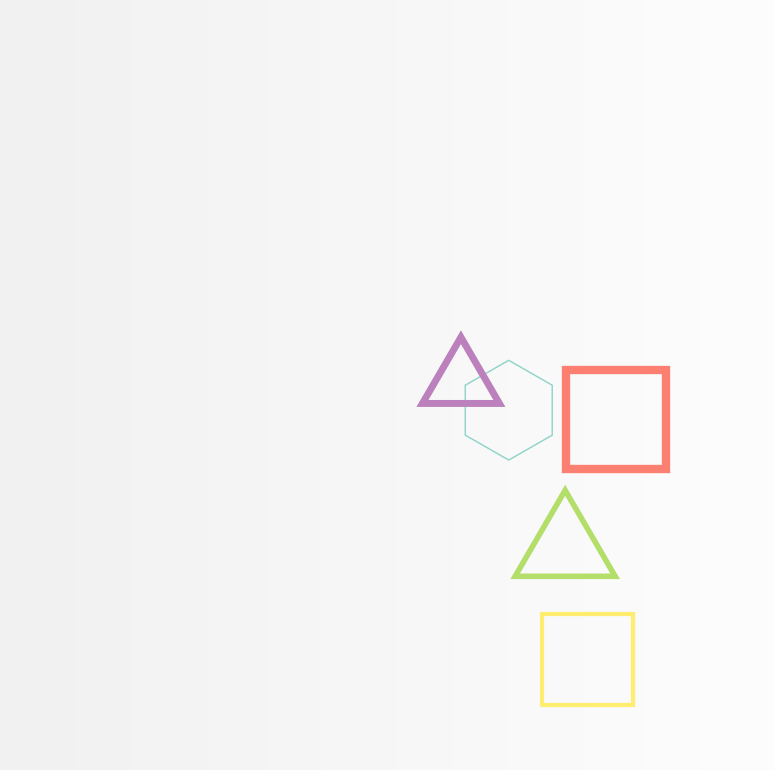[{"shape": "hexagon", "thickness": 0.5, "radius": 0.32, "center": [0.656, 0.467]}, {"shape": "square", "thickness": 3, "radius": 0.32, "center": [0.795, 0.455]}, {"shape": "triangle", "thickness": 2, "radius": 0.37, "center": [0.729, 0.289]}, {"shape": "triangle", "thickness": 2.5, "radius": 0.29, "center": [0.595, 0.505]}, {"shape": "square", "thickness": 1.5, "radius": 0.29, "center": [0.758, 0.144]}]